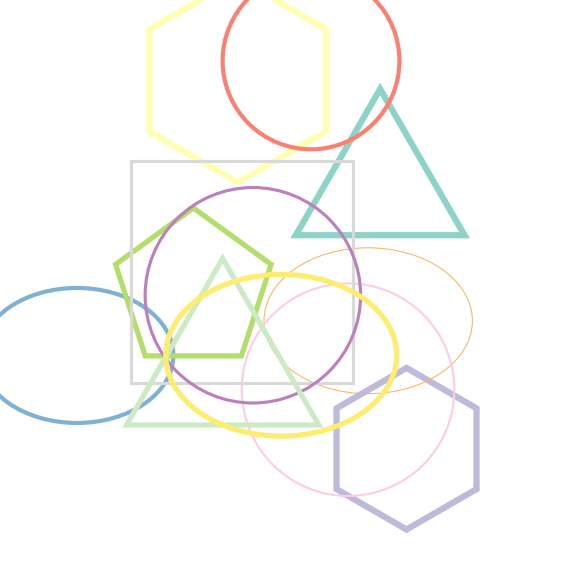[{"shape": "triangle", "thickness": 3, "radius": 0.84, "center": [0.658, 0.676]}, {"shape": "hexagon", "thickness": 3, "radius": 0.88, "center": [0.412, 0.86]}, {"shape": "hexagon", "thickness": 3, "radius": 0.7, "center": [0.704, 0.222]}, {"shape": "circle", "thickness": 2, "radius": 0.77, "center": [0.539, 0.894]}, {"shape": "oval", "thickness": 2, "radius": 0.83, "center": [0.133, 0.384]}, {"shape": "oval", "thickness": 0.5, "radius": 0.9, "center": [0.638, 0.444]}, {"shape": "pentagon", "thickness": 2.5, "radius": 0.71, "center": [0.335, 0.497]}, {"shape": "circle", "thickness": 1, "radius": 0.92, "center": [0.603, 0.324]}, {"shape": "square", "thickness": 1.5, "radius": 0.96, "center": [0.419, 0.529]}, {"shape": "circle", "thickness": 1.5, "radius": 0.93, "center": [0.438, 0.488]}, {"shape": "triangle", "thickness": 2.5, "radius": 0.96, "center": [0.386, 0.359]}, {"shape": "oval", "thickness": 2.5, "radius": 1.0, "center": [0.487, 0.384]}]